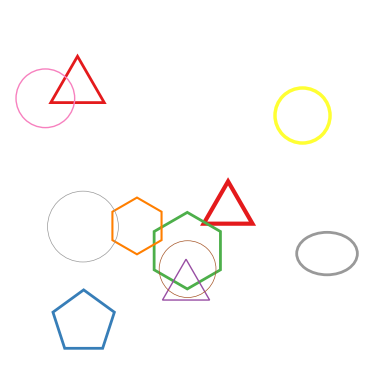[{"shape": "triangle", "thickness": 2, "radius": 0.4, "center": [0.201, 0.774]}, {"shape": "triangle", "thickness": 3, "radius": 0.37, "center": [0.592, 0.456]}, {"shape": "pentagon", "thickness": 2, "radius": 0.42, "center": [0.217, 0.163]}, {"shape": "hexagon", "thickness": 2, "radius": 0.5, "center": [0.486, 0.349]}, {"shape": "triangle", "thickness": 1, "radius": 0.35, "center": [0.483, 0.256]}, {"shape": "hexagon", "thickness": 1.5, "radius": 0.37, "center": [0.356, 0.413]}, {"shape": "circle", "thickness": 2.5, "radius": 0.36, "center": [0.786, 0.7]}, {"shape": "circle", "thickness": 0.5, "radius": 0.37, "center": [0.487, 0.301]}, {"shape": "circle", "thickness": 1, "radius": 0.38, "center": [0.118, 0.745]}, {"shape": "circle", "thickness": 0.5, "radius": 0.46, "center": [0.216, 0.412]}, {"shape": "oval", "thickness": 2, "radius": 0.39, "center": [0.849, 0.341]}]